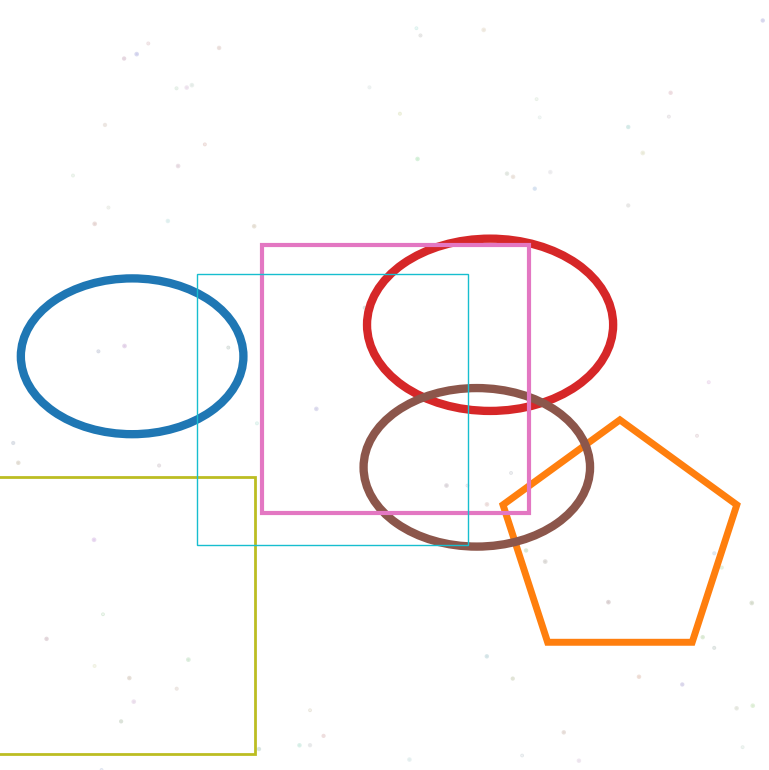[{"shape": "oval", "thickness": 3, "radius": 0.72, "center": [0.172, 0.537]}, {"shape": "pentagon", "thickness": 2.5, "radius": 0.8, "center": [0.805, 0.295]}, {"shape": "oval", "thickness": 3, "radius": 0.8, "center": [0.636, 0.578]}, {"shape": "oval", "thickness": 3, "radius": 0.74, "center": [0.619, 0.393]}, {"shape": "square", "thickness": 1.5, "radius": 0.87, "center": [0.514, 0.508]}, {"shape": "square", "thickness": 1, "radius": 0.9, "center": [0.151, 0.201]}, {"shape": "square", "thickness": 0.5, "radius": 0.88, "center": [0.432, 0.468]}]